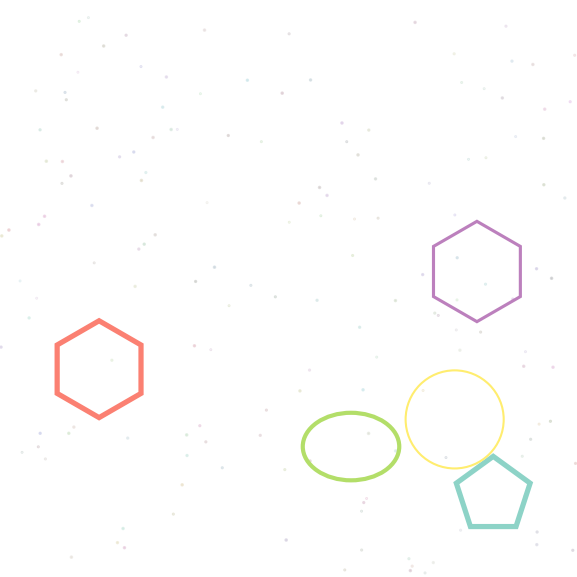[{"shape": "pentagon", "thickness": 2.5, "radius": 0.34, "center": [0.854, 0.142]}, {"shape": "hexagon", "thickness": 2.5, "radius": 0.42, "center": [0.172, 0.36]}, {"shape": "oval", "thickness": 2, "radius": 0.42, "center": [0.608, 0.226]}, {"shape": "hexagon", "thickness": 1.5, "radius": 0.43, "center": [0.826, 0.529]}, {"shape": "circle", "thickness": 1, "radius": 0.42, "center": [0.787, 0.273]}]